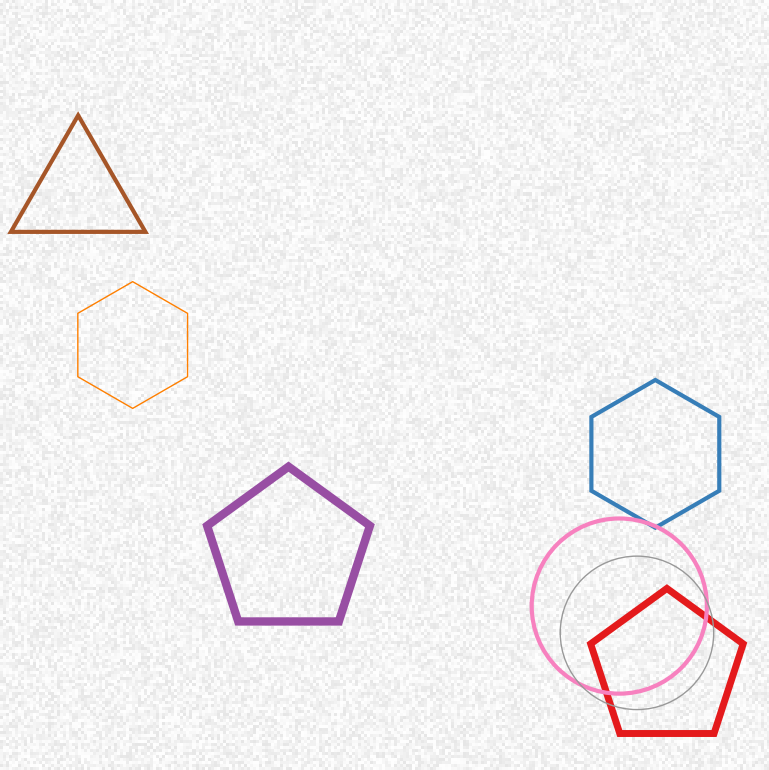[{"shape": "pentagon", "thickness": 2.5, "radius": 0.52, "center": [0.866, 0.132]}, {"shape": "hexagon", "thickness": 1.5, "radius": 0.48, "center": [0.851, 0.411]}, {"shape": "pentagon", "thickness": 3, "radius": 0.56, "center": [0.375, 0.283]}, {"shape": "hexagon", "thickness": 0.5, "radius": 0.41, "center": [0.172, 0.552]}, {"shape": "triangle", "thickness": 1.5, "radius": 0.5, "center": [0.101, 0.749]}, {"shape": "circle", "thickness": 1.5, "radius": 0.57, "center": [0.804, 0.213]}, {"shape": "circle", "thickness": 0.5, "radius": 0.5, "center": [0.827, 0.178]}]